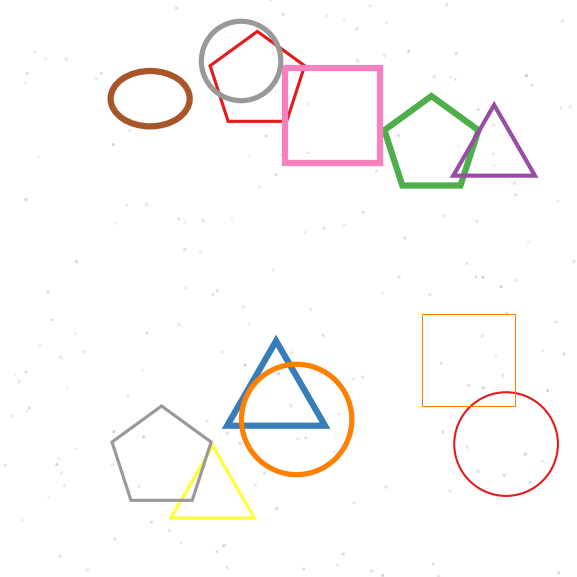[{"shape": "pentagon", "thickness": 1.5, "radius": 0.43, "center": [0.446, 0.859]}, {"shape": "circle", "thickness": 1, "radius": 0.45, "center": [0.876, 0.23]}, {"shape": "triangle", "thickness": 3, "radius": 0.49, "center": [0.478, 0.311]}, {"shape": "pentagon", "thickness": 3, "radius": 0.43, "center": [0.747, 0.747]}, {"shape": "triangle", "thickness": 2, "radius": 0.41, "center": [0.856, 0.736]}, {"shape": "circle", "thickness": 2.5, "radius": 0.48, "center": [0.514, 0.273]}, {"shape": "square", "thickness": 0.5, "radius": 0.4, "center": [0.811, 0.376]}, {"shape": "triangle", "thickness": 1.5, "radius": 0.42, "center": [0.368, 0.144]}, {"shape": "oval", "thickness": 3, "radius": 0.34, "center": [0.26, 0.828]}, {"shape": "square", "thickness": 3, "radius": 0.41, "center": [0.576, 0.799]}, {"shape": "pentagon", "thickness": 1.5, "radius": 0.45, "center": [0.28, 0.206]}, {"shape": "circle", "thickness": 2.5, "radius": 0.34, "center": [0.417, 0.894]}]